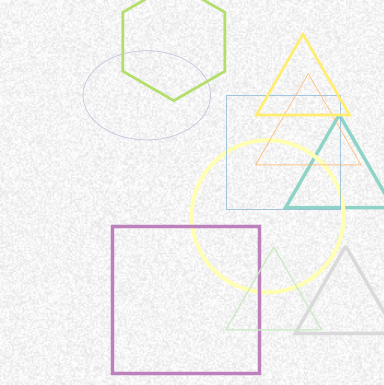[{"shape": "triangle", "thickness": 2.5, "radius": 0.8, "center": [0.881, 0.541]}, {"shape": "circle", "thickness": 3, "radius": 0.99, "center": [0.695, 0.438]}, {"shape": "oval", "thickness": 0.5, "radius": 0.83, "center": [0.381, 0.752]}, {"shape": "square", "thickness": 0.5, "radius": 0.74, "center": [0.735, 0.605]}, {"shape": "triangle", "thickness": 0.5, "radius": 0.79, "center": [0.801, 0.651]}, {"shape": "hexagon", "thickness": 2, "radius": 0.77, "center": [0.452, 0.892]}, {"shape": "triangle", "thickness": 2.5, "radius": 0.76, "center": [0.898, 0.21]}, {"shape": "square", "thickness": 2.5, "radius": 0.95, "center": [0.482, 0.222]}, {"shape": "triangle", "thickness": 1, "radius": 0.72, "center": [0.711, 0.215]}, {"shape": "triangle", "thickness": 2, "radius": 0.7, "center": [0.787, 0.771]}]